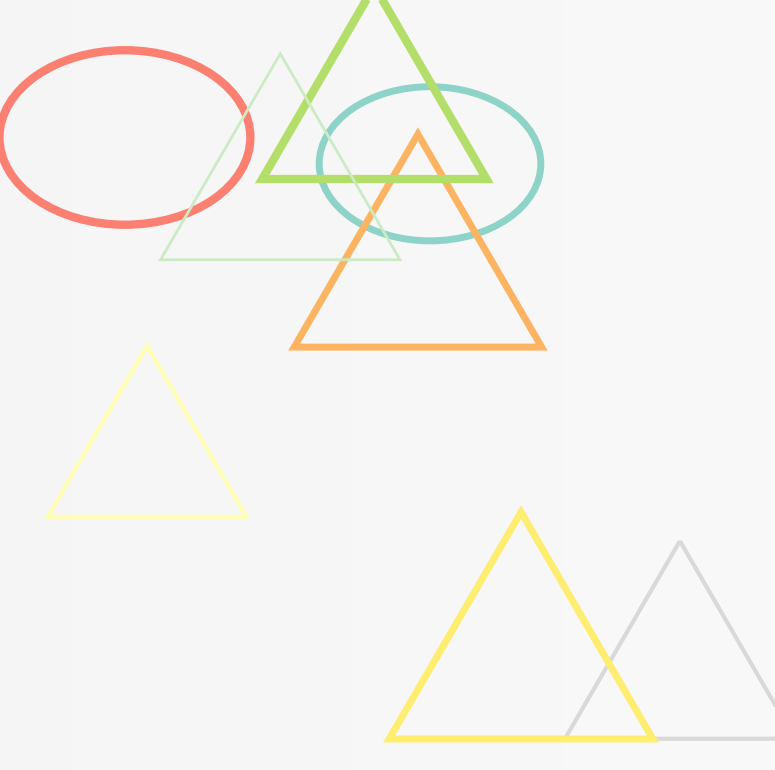[{"shape": "oval", "thickness": 2.5, "radius": 0.71, "center": [0.555, 0.787]}, {"shape": "triangle", "thickness": 1.5, "radius": 0.74, "center": [0.19, 0.403]}, {"shape": "oval", "thickness": 3, "radius": 0.81, "center": [0.161, 0.821]}, {"shape": "triangle", "thickness": 2.5, "radius": 0.92, "center": [0.539, 0.641]}, {"shape": "triangle", "thickness": 3, "radius": 0.84, "center": [0.483, 0.851]}, {"shape": "triangle", "thickness": 1.5, "radius": 0.86, "center": [0.877, 0.126]}, {"shape": "triangle", "thickness": 1, "radius": 0.89, "center": [0.362, 0.752]}, {"shape": "triangle", "thickness": 2.5, "radius": 0.98, "center": [0.672, 0.138]}]